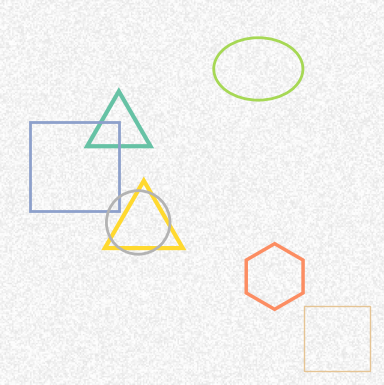[{"shape": "triangle", "thickness": 3, "radius": 0.48, "center": [0.309, 0.668]}, {"shape": "hexagon", "thickness": 2.5, "radius": 0.43, "center": [0.713, 0.282]}, {"shape": "square", "thickness": 2, "radius": 0.58, "center": [0.193, 0.567]}, {"shape": "oval", "thickness": 2, "radius": 0.58, "center": [0.671, 0.821]}, {"shape": "triangle", "thickness": 3, "radius": 0.58, "center": [0.374, 0.414]}, {"shape": "square", "thickness": 1, "radius": 0.42, "center": [0.876, 0.121]}, {"shape": "circle", "thickness": 2, "radius": 0.41, "center": [0.359, 0.422]}]